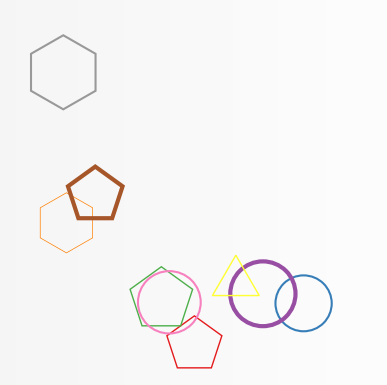[{"shape": "pentagon", "thickness": 1, "radius": 0.37, "center": [0.502, 0.105]}, {"shape": "circle", "thickness": 1.5, "radius": 0.36, "center": [0.783, 0.212]}, {"shape": "pentagon", "thickness": 1, "radius": 0.42, "center": [0.416, 0.222]}, {"shape": "circle", "thickness": 3, "radius": 0.42, "center": [0.678, 0.237]}, {"shape": "hexagon", "thickness": 0.5, "radius": 0.39, "center": [0.171, 0.421]}, {"shape": "triangle", "thickness": 1, "radius": 0.35, "center": [0.609, 0.267]}, {"shape": "pentagon", "thickness": 3, "radius": 0.37, "center": [0.246, 0.493]}, {"shape": "circle", "thickness": 1.5, "radius": 0.4, "center": [0.437, 0.215]}, {"shape": "hexagon", "thickness": 1.5, "radius": 0.48, "center": [0.163, 0.812]}]